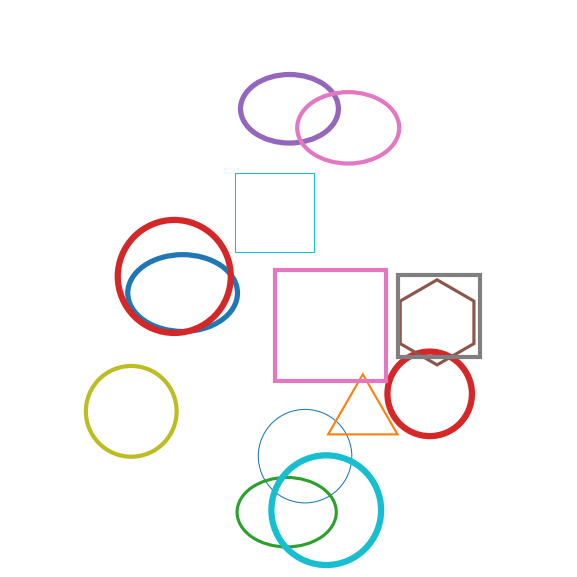[{"shape": "oval", "thickness": 2.5, "radius": 0.47, "center": [0.316, 0.492]}, {"shape": "circle", "thickness": 0.5, "radius": 0.4, "center": [0.528, 0.209]}, {"shape": "triangle", "thickness": 1, "radius": 0.35, "center": [0.628, 0.282]}, {"shape": "oval", "thickness": 1.5, "radius": 0.43, "center": [0.496, 0.112]}, {"shape": "circle", "thickness": 3, "radius": 0.37, "center": [0.744, 0.317]}, {"shape": "circle", "thickness": 3, "radius": 0.49, "center": [0.302, 0.52]}, {"shape": "oval", "thickness": 2.5, "radius": 0.42, "center": [0.501, 0.811]}, {"shape": "hexagon", "thickness": 1.5, "radius": 0.37, "center": [0.757, 0.441]}, {"shape": "oval", "thickness": 2, "radius": 0.44, "center": [0.603, 0.778]}, {"shape": "square", "thickness": 2, "radius": 0.48, "center": [0.573, 0.436]}, {"shape": "square", "thickness": 2, "radius": 0.35, "center": [0.761, 0.451]}, {"shape": "circle", "thickness": 2, "radius": 0.39, "center": [0.227, 0.287]}, {"shape": "circle", "thickness": 3, "radius": 0.47, "center": [0.565, 0.116]}, {"shape": "square", "thickness": 0.5, "radius": 0.34, "center": [0.476, 0.631]}]